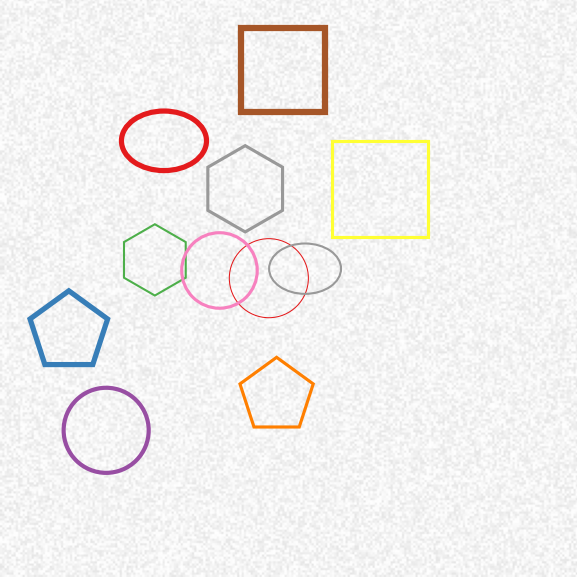[{"shape": "oval", "thickness": 2.5, "radius": 0.37, "center": [0.284, 0.755]}, {"shape": "circle", "thickness": 0.5, "radius": 0.34, "center": [0.466, 0.517]}, {"shape": "pentagon", "thickness": 2.5, "radius": 0.35, "center": [0.119, 0.425]}, {"shape": "hexagon", "thickness": 1, "radius": 0.31, "center": [0.268, 0.549]}, {"shape": "circle", "thickness": 2, "radius": 0.37, "center": [0.184, 0.254]}, {"shape": "pentagon", "thickness": 1.5, "radius": 0.33, "center": [0.479, 0.314]}, {"shape": "square", "thickness": 1.5, "radius": 0.42, "center": [0.658, 0.672]}, {"shape": "square", "thickness": 3, "radius": 0.36, "center": [0.491, 0.878]}, {"shape": "circle", "thickness": 1.5, "radius": 0.33, "center": [0.38, 0.531]}, {"shape": "oval", "thickness": 1, "radius": 0.31, "center": [0.528, 0.534]}, {"shape": "hexagon", "thickness": 1.5, "radius": 0.37, "center": [0.425, 0.672]}]